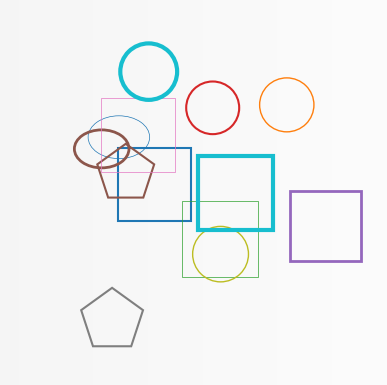[{"shape": "oval", "thickness": 0.5, "radius": 0.4, "center": [0.307, 0.644]}, {"shape": "square", "thickness": 1.5, "radius": 0.47, "center": [0.398, 0.521]}, {"shape": "circle", "thickness": 1, "radius": 0.35, "center": [0.74, 0.728]}, {"shape": "square", "thickness": 0.5, "radius": 0.49, "center": [0.568, 0.379]}, {"shape": "circle", "thickness": 1.5, "radius": 0.34, "center": [0.549, 0.72]}, {"shape": "square", "thickness": 2, "radius": 0.45, "center": [0.84, 0.413]}, {"shape": "oval", "thickness": 2, "radius": 0.35, "center": [0.262, 0.613]}, {"shape": "pentagon", "thickness": 1.5, "radius": 0.39, "center": [0.324, 0.549]}, {"shape": "square", "thickness": 0.5, "radius": 0.48, "center": [0.357, 0.65]}, {"shape": "pentagon", "thickness": 1.5, "radius": 0.42, "center": [0.289, 0.168]}, {"shape": "circle", "thickness": 1, "radius": 0.36, "center": [0.569, 0.34]}, {"shape": "circle", "thickness": 3, "radius": 0.37, "center": [0.384, 0.814]}, {"shape": "square", "thickness": 3, "radius": 0.48, "center": [0.607, 0.499]}]